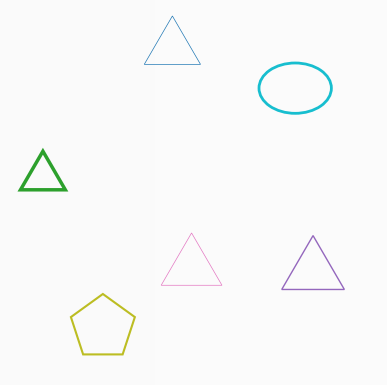[{"shape": "triangle", "thickness": 0.5, "radius": 0.42, "center": [0.445, 0.875]}, {"shape": "triangle", "thickness": 2.5, "radius": 0.33, "center": [0.111, 0.54]}, {"shape": "triangle", "thickness": 1, "radius": 0.47, "center": [0.808, 0.295]}, {"shape": "triangle", "thickness": 0.5, "radius": 0.45, "center": [0.494, 0.304]}, {"shape": "pentagon", "thickness": 1.5, "radius": 0.43, "center": [0.265, 0.15]}, {"shape": "oval", "thickness": 2, "radius": 0.47, "center": [0.762, 0.771]}]